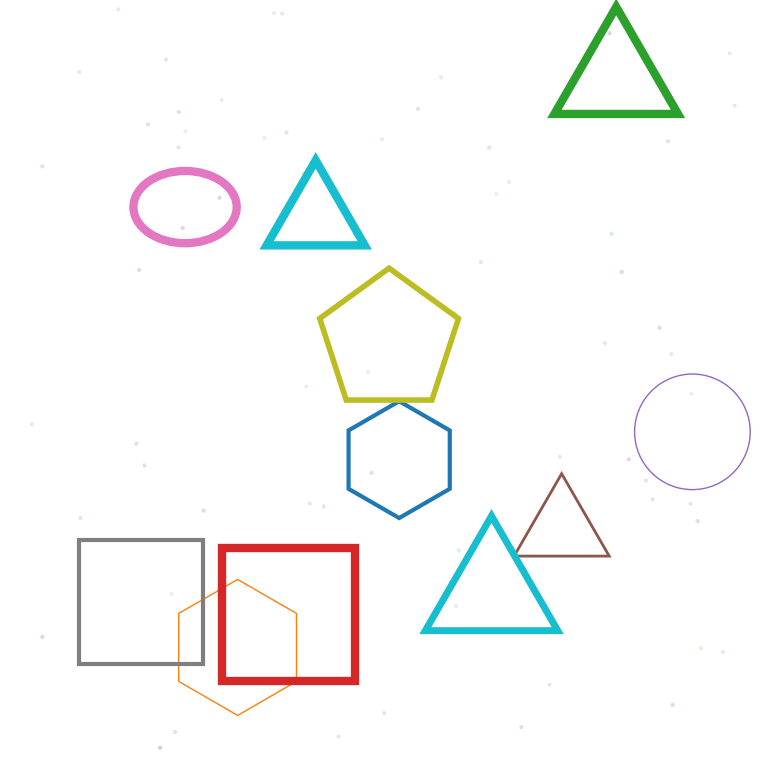[{"shape": "hexagon", "thickness": 1.5, "radius": 0.38, "center": [0.518, 0.403]}, {"shape": "hexagon", "thickness": 0.5, "radius": 0.44, "center": [0.309, 0.159]}, {"shape": "triangle", "thickness": 3, "radius": 0.46, "center": [0.8, 0.898]}, {"shape": "square", "thickness": 3, "radius": 0.43, "center": [0.375, 0.202]}, {"shape": "circle", "thickness": 0.5, "radius": 0.38, "center": [0.899, 0.439]}, {"shape": "triangle", "thickness": 1, "radius": 0.36, "center": [0.729, 0.313]}, {"shape": "oval", "thickness": 3, "radius": 0.34, "center": [0.24, 0.731]}, {"shape": "square", "thickness": 1.5, "radius": 0.4, "center": [0.183, 0.218]}, {"shape": "pentagon", "thickness": 2, "radius": 0.47, "center": [0.505, 0.557]}, {"shape": "triangle", "thickness": 3, "radius": 0.37, "center": [0.41, 0.718]}, {"shape": "triangle", "thickness": 2.5, "radius": 0.5, "center": [0.638, 0.231]}]